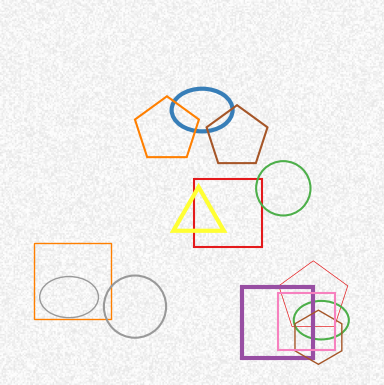[{"shape": "pentagon", "thickness": 0.5, "radius": 0.47, "center": [0.814, 0.228]}, {"shape": "square", "thickness": 1.5, "radius": 0.44, "center": [0.592, 0.447]}, {"shape": "oval", "thickness": 3, "radius": 0.4, "center": [0.525, 0.714]}, {"shape": "circle", "thickness": 1.5, "radius": 0.35, "center": [0.736, 0.511]}, {"shape": "oval", "thickness": 1.5, "radius": 0.36, "center": [0.835, 0.168]}, {"shape": "square", "thickness": 3, "radius": 0.46, "center": [0.721, 0.162]}, {"shape": "pentagon", "thickness": 1.5, "radius": 0.44, "center": [0.434, 0.663]}, {"shape": "square", "thickness": 1, "radius": 0.5, "center": [0.188, 0.27]}, {"shape": "triangle", "thickness": 3, "radius": 0.38, "center": [0.516, 0.438]}, {"shape": "hexagon", "thickness": 1, "radius": 0.35, "center": [0.827, 0.124]}, {"shape": "pentagon", "thickness": 1.5, "radius": 0.42, "center": [0.616, 0.644]}, {"shape": "square", "thickness": 1.5, "radius": 0.37, "center": [0.796, 0.166]}, {"shape": "oval", "thickness": 1, "radius": 0.38, "center": [0.179, 0.228]}, {"shape": "circle", "thickness": 1.5, "radius": 0.4, "center": [0.351, 0.204]}]